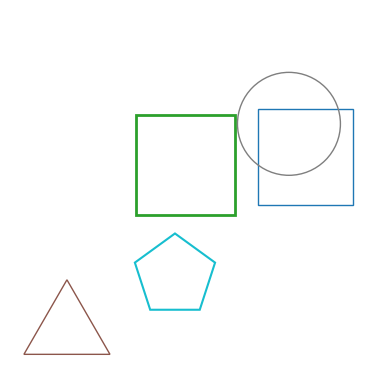[{"shape": "square", "thickness": 1, "radius": 0.62, "center": [0.793, 0.592]}, {"shape": "square", "thickness": 2, "radius": 0.65, "center": [0.482, 0.571]}, {"shape": "triangle", "thickness": 1, "radius": 0.65, "center": [0.174, 0.144]}, {"shape": "circle", "thickness": 1, "radius": 0.67, "center": [0.751, 0.678]}, {"shape": "pentagon", "thickness": 1.5, "radius": 0.55, "center": [0.454, 0.284]}]